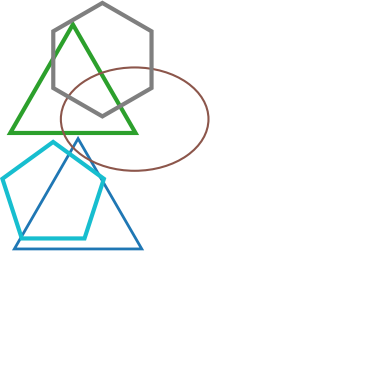[{"shape": "triangle", "thickness": 2, "radius": 0.96, "center": [0.203, 0.449]}, {"shape": "triangle", "thickness": 3, "radius": 0.94, "center": [0.189, 0.749]}, {"shape": "oval", "thickness": 1.5, "radius": 0.96, "center": [0.35, 0.691]}, {"shape": "hexagon", "thickness": 3, "radius": 0.74, "center": [0.266, 0.845]}, {"shape": "pentagon", "thickness": 3, "radius": 0.69, "center": [0.138, 0.493]}]